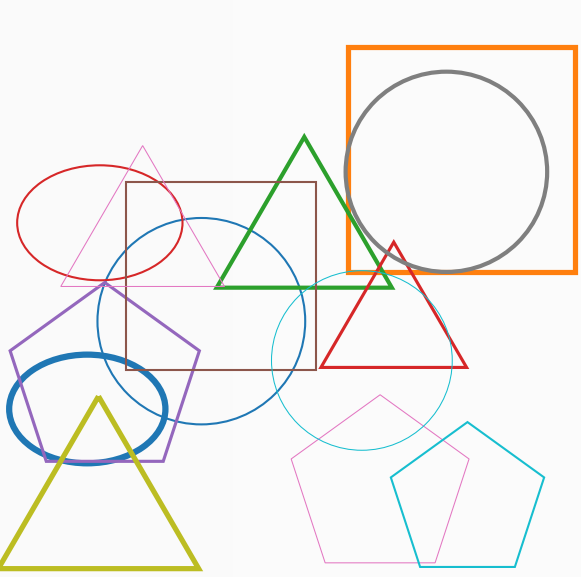[{"shape": "oval", "thickness": 3, "radius": 0.67, "center": [0.15, 0.291]}, {"shape": "circle", "thickness": 1, "radius": 0.89, "center": [0.346, 0.443]}, {"shape": "square", "thickness": 2.5, "radius": 0.98, "center": [0.794, 0.723]}, {"shape": "triangle", "thickness": 2, "radius": 0.87, "center": [0.523, 0.588]}, {"shape": "oval", "thickness": 1, "radius": 0.71, "center": [0.172, 0.613]}, {"shape": "triangle", "thickness": 1.5, "radius": 0.72, "center": [0.677, 0.435]}, {"shape": "pentagon", "thickness": 1.5, "radius": 0.86, "center": [0.18, 0.339]}, {"shape": "square", "thickness": 1, "radius": 0.81, "center": [0.381, 0.521]}, {"shape": "pentagon", "thickness": 0.5, "radius": 0.8, "center": [0.654, 0.155]}, {"shape": "triangle", "thickness": 0.5, "radius": 0.81, "center": [0.245, 0.584]}, {"shape": "circle", "thickness": 2, "radius": 0.87, "center": [0.768, 0.702]}, {"shape": "triangle", "thickness": 2.5, "radius": 0.99, "center": [0.169, 0.114]}, {"shape": "circle", "thickness": 0.5, "radius": 0.78, "center": [0.623, 0.375]}, {"shape": "pentagon", "thickness": 1, "radius": 0.69, "center": [0.804, 0.13]}]